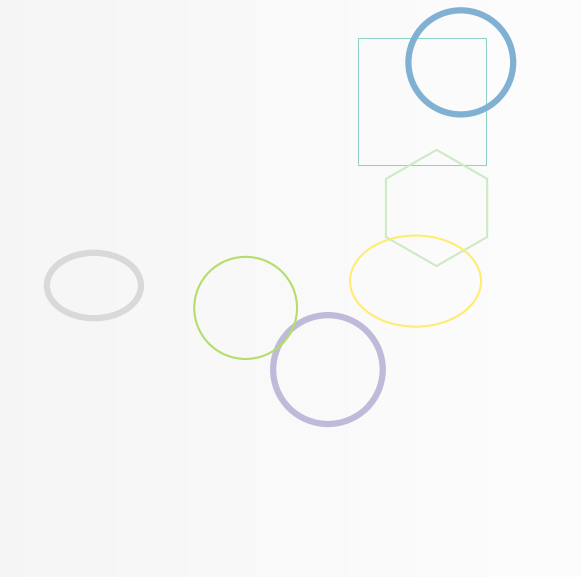[{"shape": "square", "thickness": 0.5, "radius": 0.55, "center": [0.726, 0.823]}, {"shape": "circle", "thickness": 3, "radius": 0.47, "center": [0.564, 0.359]}, {"shape": "circle", "thickness": 3, "radius": 0.45, "center": [0.793, 0.891]}, {"shape": "circle", "thickness": 1, "radius": 0.44, "center": [0.423, 0.466]}, {"shape": "oval", "thickness": 3, "radius": 0.4, "center": [0.162, 0.505]}, {"shape": "hexagon", "thickness": 1, "radius": 0.5, "center": [0.751, 0.639]}, {"shape": "oval", "thickness": 1, "radius": 0.56, "center": [0.715, 0.512]}]